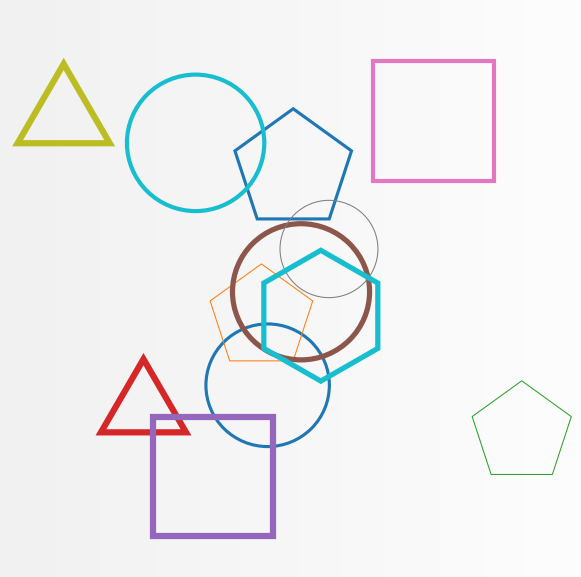[{"shape": "circle", "thickness": 1.5, "radius": 0.53, "center": [0.46, 0.332]}, {"shape": "pentagon", "thickness": 1.5, "radius": 0.53, "center": [0.504, 0.705]}, {"shape": "pentagon", "thickness": 0.5, "radius": 0.46, "center": [0.45, 0.449]}, {"shape": "pentagon", "thickness": 0.5, "radius": 0.45, "center": [0.898, 0.25]}, {"shape": "triangle", "thickness": 3, "radius": 0.42, "center": [0.247, 0.293]}, {"shape": "square", "thickness": 3, "radius": 0.51, "center": [0.367, 0.174]}, {"shape": "circle", "thickness": 2.5, "radius": 0.59, "center": [0.518, 0.494]}, {"shape": "square", "thickness": 2, "radius": 0.52, "center": [0.746, 0.79]}, {"shape": "circle", "thickness": 0.5, "radius": 0.42, "center": [0.566, 0.568]}, {"shape": "triangle", "thickness": 3, "radius": 0.46, "center": [0.11, 0.797]}, {"shape": "circle", "thickness": 2, "radius": 0.59, "center": [0.337, 0.752]}, {"shape": "hexagon", "thickness": 2.5, "radius": 0.57, "center": [0.552, 0.452]}]